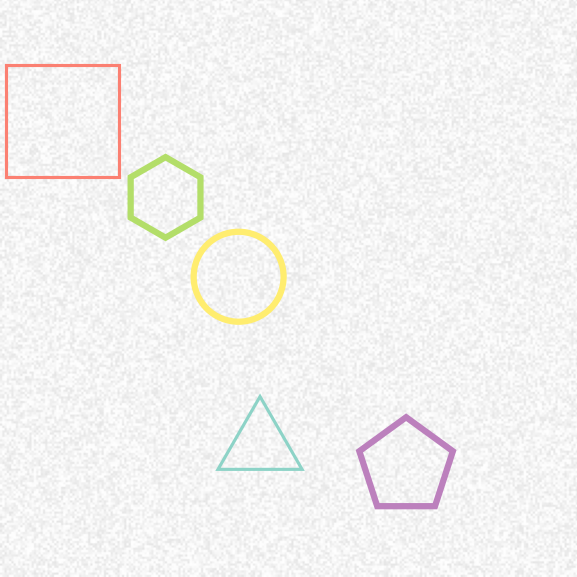[{"shape": "triangle", "thickness": 1.5, "radius": 0.42, "center": [0.45, 0.228]}, {"shape": "square", "thickness": 1.5, "radius": 0.49, "center": [0.108, 0.79]}, {"shape": "hexagon", "thickness": 3, "radius": 0.35, "center": [0.287, 0.657]}, {"shape": "pentagon", "thickness": 3, "radius": 0.43, "center": [0.703, 0.192]}, {"shape": "circle", "thickness": 3, "radius": 0.39, "center": [0.413, 0.52]}]